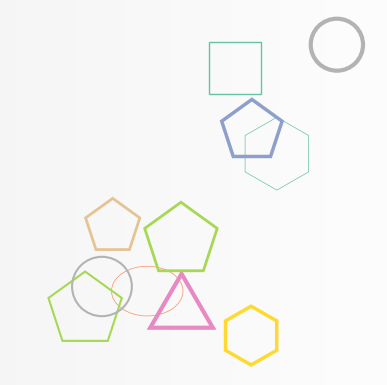[{"shape": "square", "thickness": 1, "radius": 0.34, "center": [0.607, 0.824]}, {"shape": "hexagon", "thickness": 0.5, "radius": 0.47, "center": [0.714, 0.601]}, {"shape": "oval", "thickness": 0.5, "radius": 0.46, "center": [0.38, 0.244]}, {"shape": "pentagon", "thickness": 2.5, "radius": 0.41, "center": [0.65, 0.66]}, {"shape": "triangle", "thickness": 3, "radius": 0.47, "center": [0.468, 0.195]}, {"shape": "pentagon", "thickness": 1.5, "radius": 0.5, "center": [0.22, 0.195]}, {"shape": "pentagon", "thickness": 2, "radius": 0.49, "center": [0.467, 0.376]}, {"shape": "hexagon", "thickness": 2.5, "radius": 0.38, "center": [0.648, 0.128]}, {"shape": "pentagon", "thickness": 2, "radius": 0.37, "center": [0.291, 0.411]}, {"shape": "circle", "thickness": 3, "radius": 0.34, "center": [0.869, 0.884]}, {"shape": "circle", "thickness": 1.5, "radius": 0.39, "center": [0.263, 0.256]}]